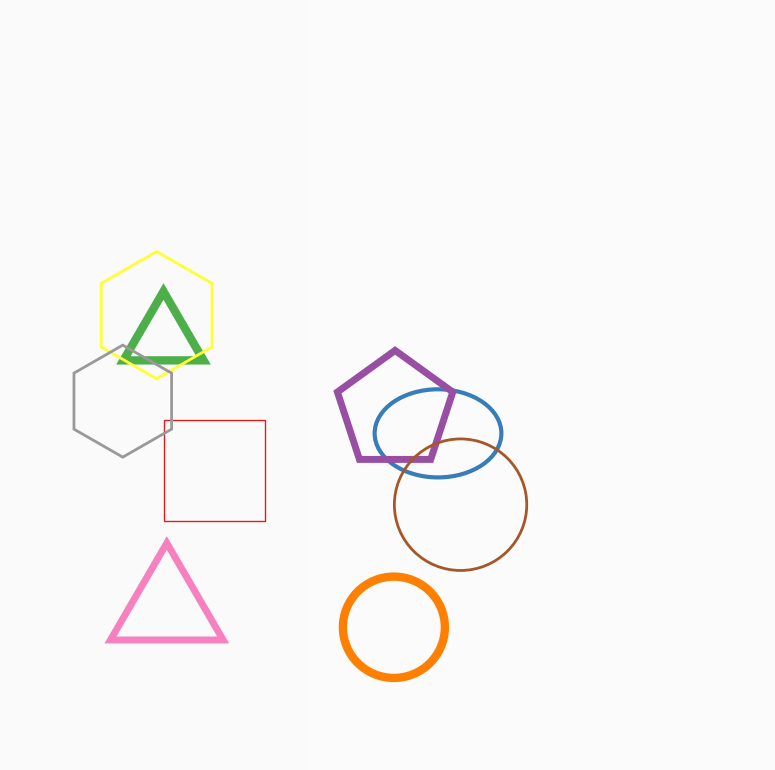[{"shape": "square", "thickness": 0.5, "radius": 0.33, "center": [0.277, 0.389]}, {"shape": "oval", "thickness": 1.5, "radius": 0.41, "center": [0.565, 0.437]}, {"shape": "triangle", "thickness": 3, "radius": 0.3, "center": [0.211, 0.562]}, {"shape": "pentagon", "thickness": 2.5, "radius": 0.39, "center": [0.51, 0.467]}, {"shape": "circle", "thickness": 3, "radius": 0.33, "center": [0.508, 0.185]}, {"shape": "hexagon", "thickness": 1, "radius": 0.41, "center": [0.202, 0.591]}, {"shape": "circle", "thickness": 1, "radius": 0.43, "center": [0.594, 0.345]}, {"shape": "triangle", "thickness": 2.5, "radius": 0.42, "center": [0.215, 0.211]}, {"shape": "hexagon", "thickness": 1, "radius": 0.36, "center": [0.158, 0.479]}]